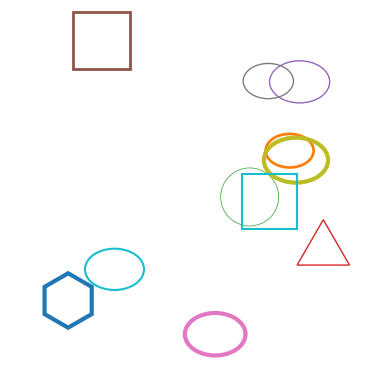[{"shape": "hexagon", "thickness": 3, "radius": 0.35, "center": [0.177, 0.22]}, {"shape": "oval", "thickness": 2, "radius": 0.31, "center": [0.752, 0.609]}, {"shape": "circle", "thickness": 0.5, "radius": 0.38, "center": [0.649, 0.488]}, {"shape": "triangle", "thickness": 1, "radius": 0.39, "center": [0.84, 0.351]}, {"shape": "oval", "thickness": 1, "radius": 0.39, "center": [0.778, 0.787]}, {"shape": "square", "thickness": 2, "radius": 0.37, "center": [0.263, 0.894]}, {"shape": "oval", "thickness": 3, "radius": 0.39, "center": [0.559, 0.132]}, {"shape": "oval", "thickness": 1, "radius": 0.33, "center": [0.697, 0.789]}, {"shape": "oval", "thickness": 3, "radius": 0.42, "center": [0.769, 0.584]}, {"shape": "oval", "thickness": 1.5, "radius": 0.38, "center": [0.297, 0.3]}, {"shape": "square", "thickness": 1.5, "radius": 0.36, "center": [0.699, 0.477]}]